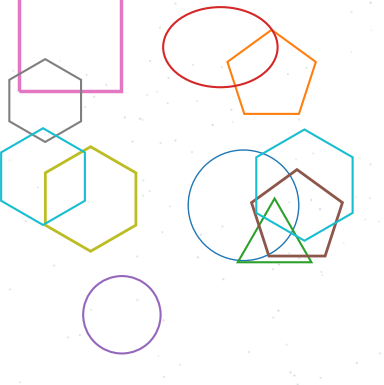[{"shape": "circle", "thickness": 1, "radius": 0.72, "center": [0.632, 0.467]}, {"shape": "pentagon", "thickness": 1.5, "radius": 0.6, "center": [0.706, 0.802]}, {"shape": "triangle", "thickness": 1.5, "radius": 0.55, "center": [0.713, 0.374]}, {"shape": "oval", "thickness": 1.5, "radius": 0.74, "center": [0.572, 0.877]}, {"shape": "circle", "thickness": 1.5, "radius": 0.5, "center": [0.317, 0.182]}, {"shape": "pentagon", "thickness": 2, "radius": 0.62, "center": [0.771, 0.435]}, {"shape": "square", "thickness": 2.5, "radius": 0.66, "center": [0.182, 0.895]}, {"shape": "hexagon", "thickness": 1.5, "radius": 0.54, "center": [0.117, 0.739]}, {"shape": "hexagon", "thickness": 2, "radius": 0.68, "center": [0.235, 0.483]}, {"shape": "hexagon", "thickness": 1.5, "radius": 0.72, "center": [0.791, 0.519]}, {"shape": "hexagon", "thickness": 1.5, "radius": 0.63, "center": [0.112, 0.541]}]